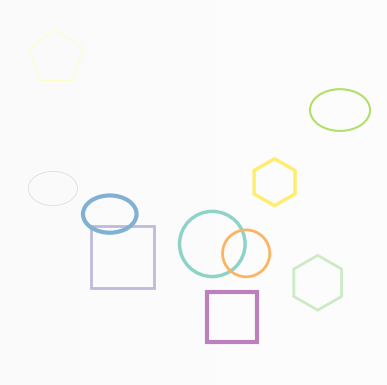[{"shape": "circle", "thickness": 2.5, "radius": 0.42, "center": [0.548, 0.366]}, {"shape": "pentagon", "thickness": 0.5, "radius": 0.37, "center": [0.145, 0.851]}, {"shape": "square", "thickness": 2, "radius": 0.4, "center": [0.316, 0.331]}, {"shape": "oval", "thickness": 3, "radius": 0.35, "center": [0.283, 0.444]}, {"shape": "circle", "thickness": 2, "radius": 0.3, "center": [0.635, 0.342]}, {"shape": "oval", "thickness": 1.5, "radius": 0.39, "center": [0.878, 0.714]}, {"shape": "oval", "thickness": 0.5, "radius": 0.32, "center": [0.137, 0.51]}, {"shape": "square", "thickness": 3, "radius": 0.32, "center": [0.599, 0.177]}, {"shape": "hexagon", "thickness": 2, "radius": 0.36, "center": [0.82, 0.266]}, {"shape": "hexagon", "thickness": 2.5, "radius": 0.3, "center": [0.709, 0.527]}]